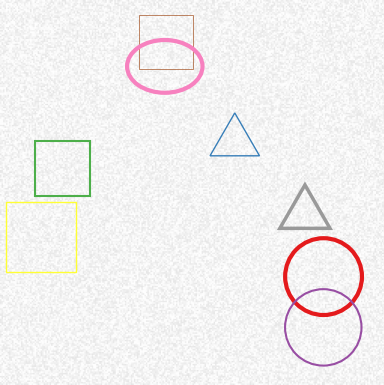[{"shape": "circle", "thickness": 3, "radius": 0.5, "center": [0.84, 0.282]}, {"shape": "triangle", "thickness": 1, "radius": 0.37, "center": [0.61, 0.632]}, {"shape": "square", "thickness": 1.5, "radius": 0.36, "center": [0.162, 0.562]}, {"shape": "circle", "thickness": 1.5, "radius": 0.5, "center": [0.84, 0.15]}, {"shape": "square", "thickness": 1, "radius": 0.45, "center": [0.107, 0.384]}, {"shape": "square", "thickness": 0.5, "radius": 0.35, "center": [0.432, 0.891]}, {"shape": "oval", "thickness": 3, "radius": 0.49, "center": [0.428, 0.828]}, {"shape": "triangle", "thickness": 2.5, "radius": 0.38, "center": [0.792, 0.445]}]